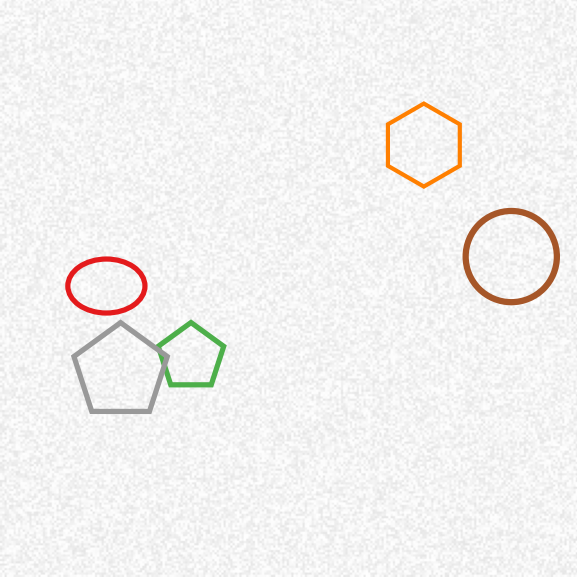[{"shape": "oval", "thickness": 2.5, "radius": 0.33, "center": [0.184, 0.504]}, {"shape": "pentagon", "thickness": 2.5, "radius": 0.3, "center": [0.331, 0.381]}, {"shape": "hexagon", "thickness": 2, "radius": 0.36, "center": [0.734, 0.748]}, {"shape": "circle", "thickness": 3, "radius": 0.39, "center": [0.885, 0.555]}, {"shape": "pentagon", "thickness": 2.5, "radius": 0.42, "center": [0.209, 0.355]}]